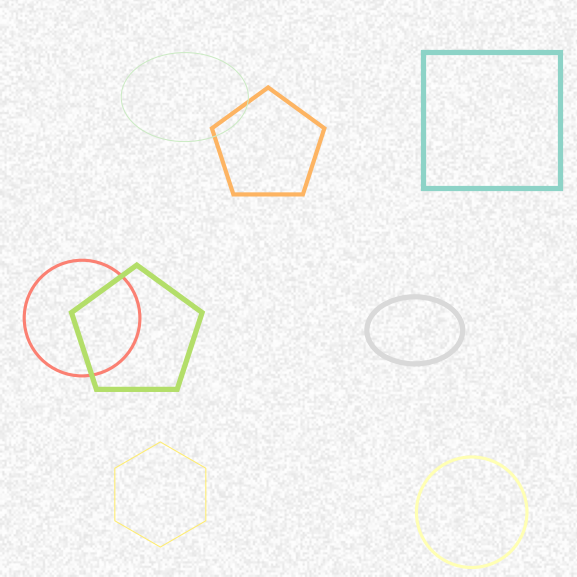[{"shape": "square", "thickness": 2.5, "radius": 0.59, "center": [0.851, 0.791]}, {"shape": "circle", "thickness": 1.5, "radius": 0.48, "center": [0.817, 0.112]}, {"shape": "circle", "thickness": 1.5, "radius": 0.5, "center": [0.142, 0.448]}, {"shape": "pentagon", "thickness": 2, "radius": 0.51, "center": [0.464, 0.745]}, {"shape": "pentagon", "thickness": 2.5, "radius": 0.59, "center": [0.237, 0.421]}, {"shape": "oval", "thickness": 2.5, "radius": 0.41, "center": [0.718, 0.427]}, {"shape": "oval", "thickness": 0.5, "radius": 0.55, "center": [0.32, 0.831]}, {"shape": "hexagon", "thickness": 0.5, "radius": 0.45, "center": [0.278, 0.143]}]